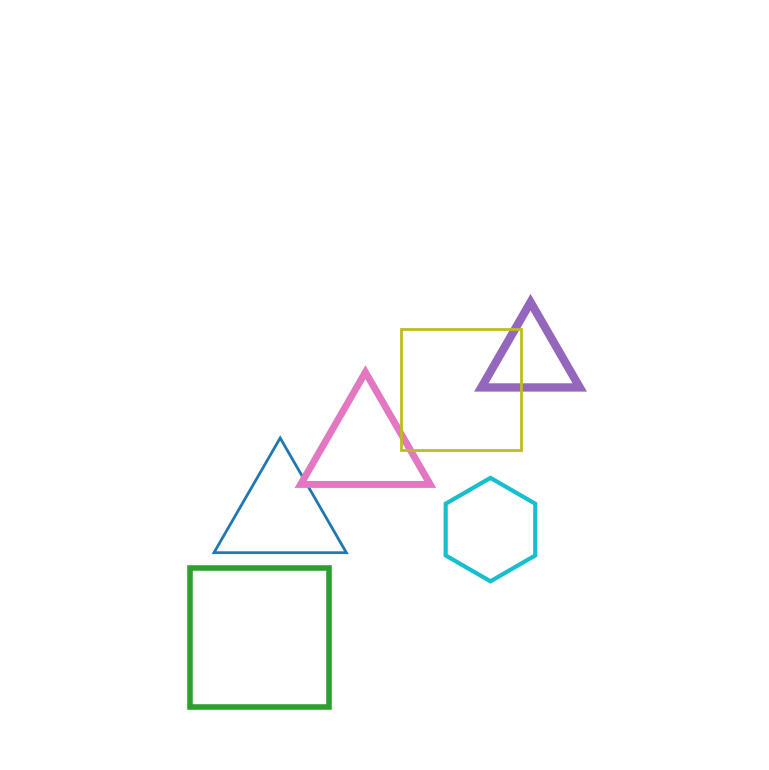[{"shape": "triangle", "thickness": 1, "radius": 0.5, "center": [0.364, 0.332]}, {"shape": "square", "thickness": 2, "radius": 0.45, "center": [0.337, 0.173]}, {"shape": "triangle", "thickness": 3, "radius": 0.37, "center": [0.689, 0.534]}, {"shape": "triangle", "thickness": 2.5, "radius": 0.49, "center": [0.475, 0.419]}, {"shape": "square", "thickness": 1, "radius": 0.39, "center": [0.599, 0.494]}, {"shape": "hexagon", "thickness": 1.5, "radius": 0.34, "center": [0.637, 0.312]}]